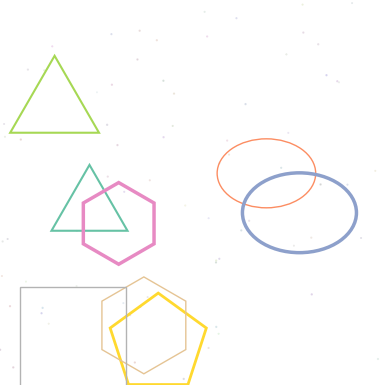[{"shape": "triangle", "thickness": 1.5, "radius": 0.57, "center": [0.232, 0.458]}, {"shape": "oval", "thickness": 1, "radius": 0.64, "center": [0.692, 0.55]}, {"shape": "oval", "thickness": 2.5, "radius": 0.74, "center": [0.778, 0.447]}, {"shape": "hexagon", "thickness": 2.5, "radius": 0.53, "center": [0.308, 0.42]}, {"shape": "triangle", "thickness": 1.5, "radius": 0.67, "center": [0.142, 0.722]}, {"shape": "pentagon", "thickness": 2, "radius": 0.66, "center": [0.411, 0.107]}, {"shape": "hexagon", "thickness": 1, "radius": 0.63, "center": [0.374, 0.155]}, {"shape": "square", "thickness": 1, "radius": 0.69, "center": [0.19, 0.117]}]